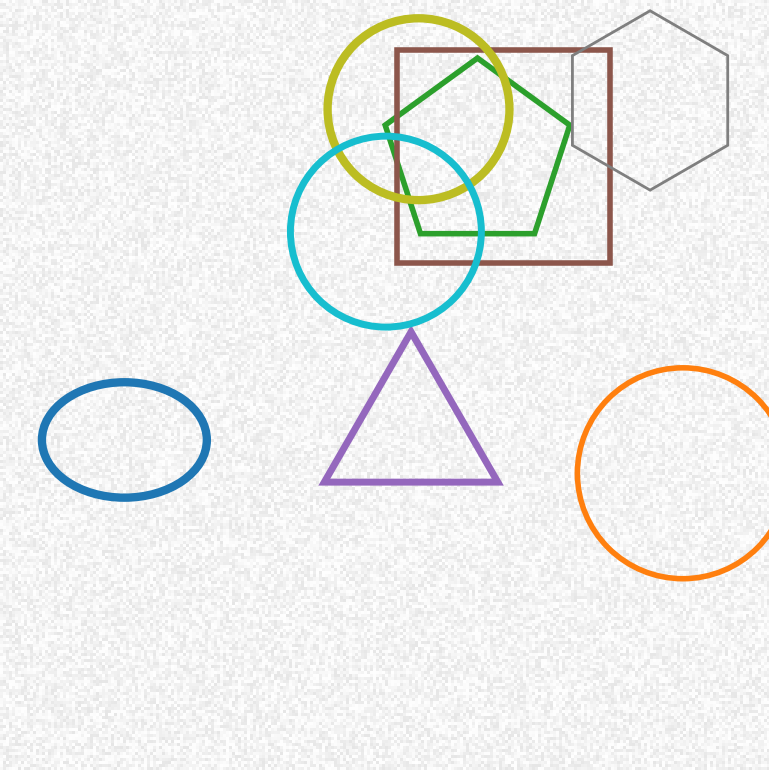[{"shape": "oval", "thickness": 3, "radius": 0.54, "center": [0.162, 0.429]}, {"shape": "circle", "thickness": 2, "radius": 0.68, "center": [0.887, 0.385]}, {"shape": "pentagon", "thickness": 2, "radius": 0.63, "center": [0.62, 0.799]}, {"shape": "triangle", "thickness": 2.5, "radius": 0.65, "center": [0.534, 0.439]}, {"shape": "square", "thickness": 2, "radius": 0.69, "center": [0.654, 0.797]}, {"shape": "hexagon", "thickness": 1, "radius": 0.58, "center": [0.844, 0.87]}, {"shape": "circle", "thickness": 3, "radius": 0.59, "center": [0.544, 0.858]}, {"shape": "circle", "thickness": 2.5, "radius": 0.62, "center": [0.501, 0.699]}]